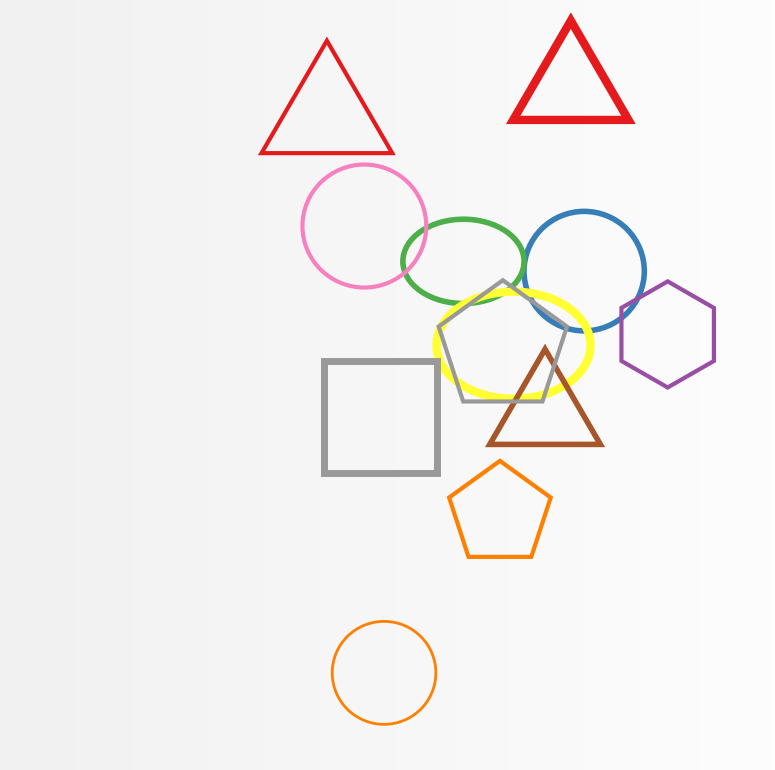[{"shape": "triangle", "thickness": 1.5, "radius": 0.49, "center": [0.422, 0.85]}, {"shape": "triangle", "thickness": 3, "radius": 0.43, "center": [0.737, 0.887]}, {"shape": "circle", "thickness": 2, "radius": 0.39, "center": [0.754, 0.648]}, {"shape": "oval", "thickness": 2, "radius": 0.39, "center": [0.598, 0.661]}, {"shape": "hexagon", "thickness": 1.5, "radius": 0.34, "center": [0.862, 0.566]}, {"shape": "pentagon", "thickness": 1.5, "radius": 0.34, "center": [0.645, 0.333]}, {"shape": "circle", "thickness": 1, "radius": 0.33, "center": [0.496, 0.126]}, {"shape": "oval", "thickness": 3, "radius": 0.5, "center": [0.663, 0.552]}, {"shape": "triangle", "thickness": 2, "radius": 0.41, "center": [0.703, 0.464]}, {"shape": "circle", "thickness": 1.5, "radius": 0.4, "center": [0.47, 0.706]}, {"shape": "square", "thickness": 2.5, "radius": 0.36, "center": [0.491, 0.458]}, {"shape": "pentagon", "thickness": 1.5, "radius": 0.44, "center": [0.649, 0.549]}]